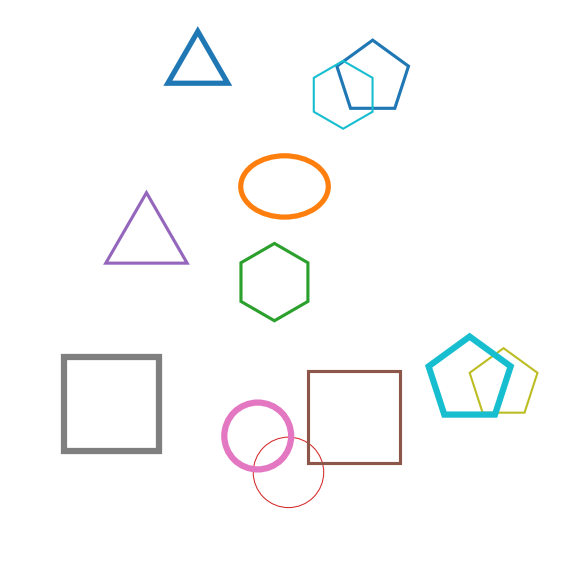[{"shape": "pentagon", "thickness": 1.5, "radius": 0.33, "center": [0.645, 0.864]}, {"shape": "triangle", "thickness": 2.5, "radius": 0.3, "center": [0.343, 0.885]}, {"shape": "oval", "thickness": 2.5, "radius": 0.38, "center": [0.493, 0.676]}, {"shape": "hexagon", "thickness": 1.5, "radius": 0.33, "center": [0.475, 0.511]}, {"shape": "circle", "thickness": 0.5, "radius": 0.31, "center": [0.5, 0.181]}, {"shape": "triangle", "thickness": 1.5, "radius": 0.41, "center": [0.254, 0.584]}, {"shape": "square", "thickness": 1.5, "radius": 0.4, "center": [0.613, 0.277]}, {"shape": "circle", "thickness": 3, "radius": 0.29, "center": [0.446, 0.244]}, {"shape": "square", "thickness": 3, "radius": 0.41, "center": [0.193, 0.299]}, {"shape": "pentagon", "thickness": 1, "radius": 0.31, "center": [0.872, 0.334]}, {"shape": "hexagon", "thickness": 1, "radius": 0.29, "center": [0.594, 0.835]}, {"shape": "pentagon", "thickness": 3, "radius": 0.37, "center": [0.813, 0.342]}]